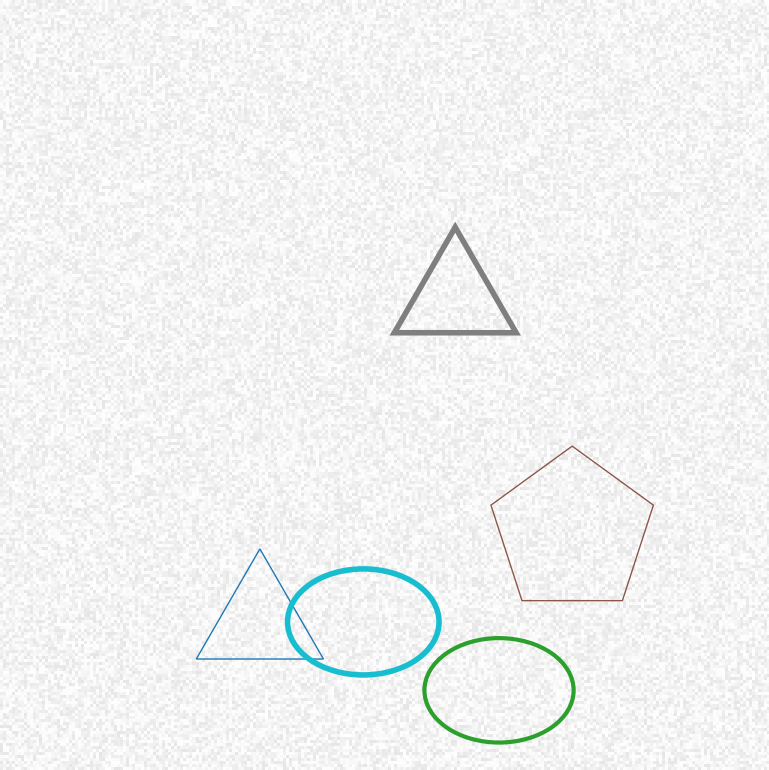[{"shape": "triangle", "thickness": 0.5, "radius": 0.48, "center": [0.337, 0.192]}, {"shape": "oval", "thickness": 1.5, "radius": 0.48, "center": [0.648, 0.103]}, {"shape": "pentagon", "thickness": 0.5, "radius": 0.55, "center": [0.743, 0.31]}, {"shape": "triangle", "thickness": 2, "radius": 0.46, "center": [0.591, 0.614]}, {"shape": "oval", "thickness": 2, "radius": 0.49, "center": [0.472, 0.192]}]